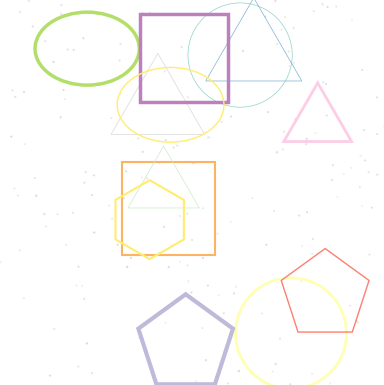[{"shape": "circle", "thickness": 0.5, "radius": 0.68, "center": [0.624, 0.857]}, {"shape": "circle", "thickness": 2, "radius": 0.72, "center": [0.756, 0.134]}, {"shape": "pentagon", "thickness": 3, "radius": 0.65, "center": [0.482, 0.106]}, {"shape": "pentagon", "thickness": 1, "radius": 0.6, "center": [0.845, 0.235]}, {"shape": "triangle", "thickness": 0.5, "radius": 0.72, "center": [0.659, 0.862]}, {"shape": "square", "thickness": 1.5, "radius": 0.61, "center": [0.437, 0.458]}, {"shape": "oval", "thickness": 2.5, "radius": 0.68, "center": [0.226, 0.874]}, {"shape": "triangle", "thickness": 2, "radius": 0.51, "center": [0.825, 0.683]}, {"shape": "triangle", "thickness": 0.5, "radius": 0.7, "center": [0.41, 0.721]}, {"shape": "square", "thickness": 2.5, "radius": 0.57, "center": [0.478, 0.85]}, {"shape": "triangle", "thickness": 0.5, "radius": 0.54, "center": [0.425, 0.513]}, {"shape": "hexagon", "thickness": 1.5, "radius": 0.51, "center": [0.389, 0.429]}, {"shape": "oval", "thickness": 1, "radius": 0.69, "center": [0.443, 0.728]}]